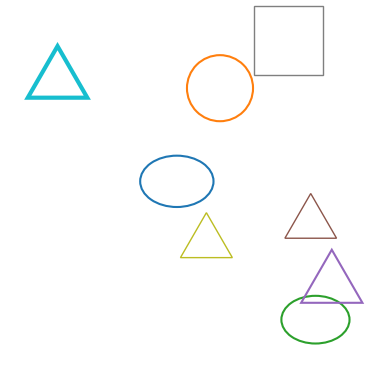[{"shape": "oval", "thickness": 1.5, "radius": 0.48, "center": [0.459, 0.529]}, {"shape": "circle", "thickness": 1.5, "radius": 0.43, "center": [0.571, 0.771]}, {"shape": "oval", "thickness": 1.5, "radius": 0.44, "center": [0.819, 0.17]}, {"shape": "triangle", "thickness": 1.5, "radius": 0.46, "center": [0.862, 0.259]}, {"shape": "triangle", "thickness": 1, "radius": 0.39, "center": [0.807, 0.42]}, {"shape": "square", "thickness": 1, "radius": 0.45, "center": [0.748, 0.895]}, {"shape": "triangle", "thickness": 1, "radius": 0.39, "center": [0.536, 0.37]}, {"shape": "triangle", "thickness": 3, "radius": 0.45, "center": [0.149, 0.791]}]